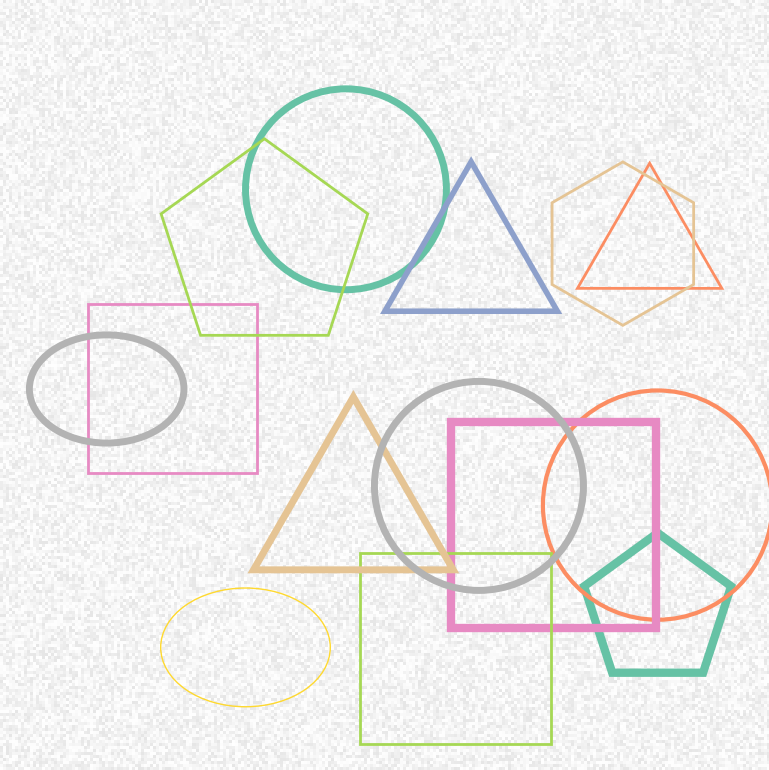[{"shape": "circle", "thickness": 2.5, "radius": 0.65, "center": [0.449, 0.754]}, {"shape": "pentagon", "thickness": 3, "radius": 0.5, "center": [0.854, 0.208]}, {"shape": "triangle", "thickness": 1, "radius": 0.54, "center": [0.844, 0.68]}, {"shape": "circle", "thickness": 1.5, "radius": 0.74, "center": [0.854, 0.344]}, {"shape": "triangle", "thickness": 2, "radius": 0.65, "center": [0.612, 0.66]}, {"shape": "square", "thickness": 3, "radius": 0.67, "center": [0.719, 0.318]}, {"shape": "square", "thickness": 1, "radius": 0.55, "center": [0.224, 0.495]}, {"shape": "square", "thickness": 1, "radius": 0.62, "center": [0.591, 0.158]}, {"shape": "pentagon", "thickness": 1, "radius": 0.71, "center": [0.343, 0.679]}, {"shape": "oval", "thickness": 0.5, "radius": 0.55, "center": [0.319, 0.159]}, {"shape": "triangle", "thickness": 2.5, "radius": 0.75, "center": [0.459, 0.335]}, {"shape": "hexagon", "thickness": 1, "radius": 0.53, "center": [0.809, 0.684]}, {"shape": "oval", "thickness": 2.5, "radius": 0.5, "center": [0.139, 0.495]}, {"shape": "circle", "thickness": 2.5, "radius": 0.68, "center": [0.622, 0.369]}]